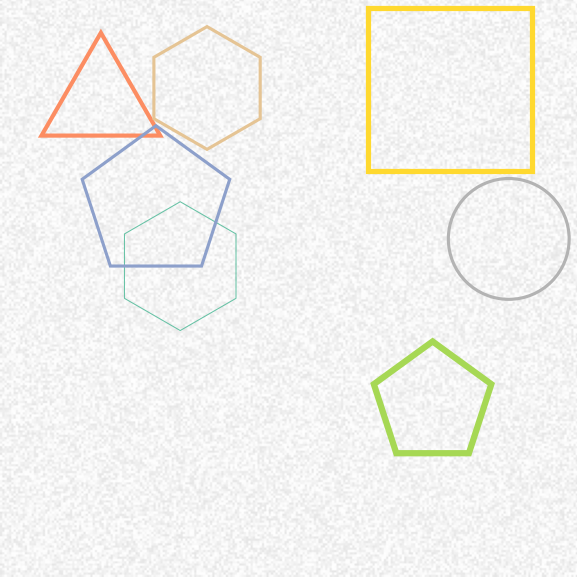[{"shape": "hexagon", "thickness": 0.5, "radius": 0.56, "center": [0.312, 0.538]}, {"shape": "triangle", "thickness": 2, "radius": 0.59, "center": [0.175, 0.824]}, {"shape": "pentagon", "thickness": 1.5, "radius": 0.67, "center": [0.27, 0.647]}, {"shape": "pentagon", "thickness": 3, "radius": 0.53, "center": [0.749, 0.301]}, {"shape": "square", "thickness": 2.5, "radius": 0.71, "center": [0.779, 0.844]}, {"shape": "hexagon", "thickness": 1.5, "radius": 0.53, "center": [0.359, 0.847]}, {"shape": "circle", "thickness": 1.5, "radius": 0.52, "center": [0.881, 0.585]}]